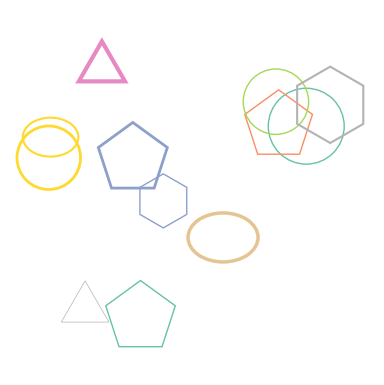[{"shape": "circle", "thickness": 1, "radius": 0.49, "center": [0.795, 0.672]}, {"shape": "pentagon", "thickness": 1, "radius": 0.48, "center": [0.365, 0.176]}, {"shape": "pentagon", "thickness": 1, "radius": 0.46, "center": [0.724, 0.674]}, {"shape": "pentagon", "thickness": 2, "radius": 0.47, "center": [0.345, 0.588]}, {"shape": "hexagon", "thickness": 1, "radius": 0.35, "center": [0.424, 0.478]}, {"shape": "triangle", "thickness": 3, "radius": 0.35, "center": [0.265, 0.823]}, {"shape": "circle", "thickness": 1, "radius": 0.42, "center": [0.717, 0.736]}, {"shape": "circle", "thickness": 2, "radius": 0.41, "center": [0.127, 0.59]}, {"shape": "oval", "thickness": 1.5, "radius": 0.36, "center": [0.131, 0.644]}, {"shape": "oval", "thickness": 2.5, "radius": 0.45, "center": [0.579, 0.383]}, {"shape": "triangle", "thickness": 0.5, "radius": 0.36, "center": [0.221, 0.199]}, {"shape": "hexagon", "thickness": 1.5, "radius": 0.5, "center": [0.858, 0.728]}]